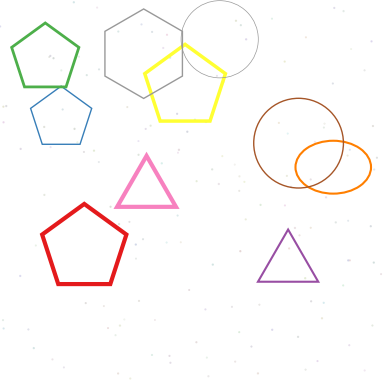[{"shape": "pentagon", "thickness": 3, "radius": 0.58, "center": [0.219, 0.355]}, {"shape": "pentagon", "thickness": 1, "radius": 0.42, "center": [0.159, 0.693]}, {"shape": "pentagon", "thickness": 2, "radius": 0.46, "center": [0.118, 0.849]}, {"shape": "triangle", "thickness": 1.5, "radius": 0.45, "center": [0.748, 0.313]}, {"shape": "oval", "thickness": 1.5, "radius": 0.49, "center": [0.866, 0.566]}, {"shape": "pentagon", "thickness": 2.5, "radius": 0.55, "center": [0.481, 0.775]}, {"shape": "circle", "thickness": 1, "radius": 0.58, "center": [0.776, 0.628]}, {"shape": "triangle", "thickness": 3, "radius": 0.44, "center": [0.381, 0.507]}, {"shape": "circle", "thickness": 0.5, "radius": 0.5, "center": [0.571, 0.898]}, {"shape": "hexagon", "thickness": 1, "radius": 0.58, "center": [0.373, 0.861]}]